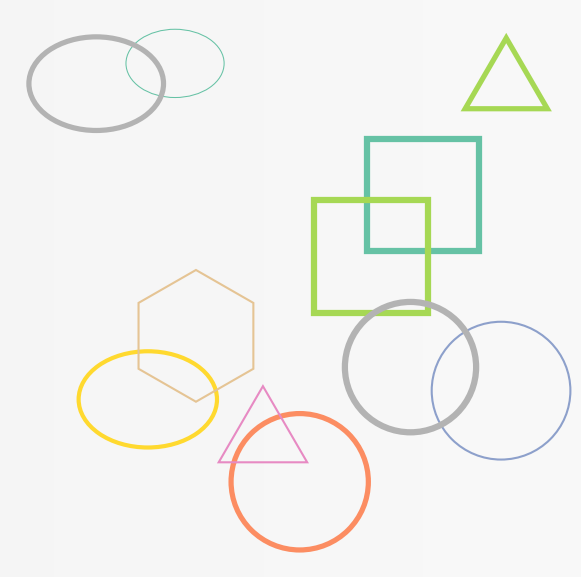[{"shape": "square", "thickness": 3, "radius": 0.48, "center": [0.727, 0.661]}, {"shape": "oval", "thickness": 0.5, "radius": 0.42, "center": [0.301, 0.889]}, {"shape": "circle", "thickness": 2.5, "radius": 0.59, "center": [0.516, 0.165]}, {"shape": "circle", "thickness": 1, "radius": 0.6, "center": [0.862, 0.323]}, {"shape": "triangle", "thickness": 1, "radius": 0.44, "center": [0.452, 0.243]}, {"shape": "triangle", "thickness": 2.5, "radius": 0.41, "center": [0.871, 0.852]}, {"shape": "square", "thickness": 3, "radius": 0.49, "center": [0.638, 0.555]}, {"shape": "oval", "thickness": 2, "radius": 0.6, "center": [0.254, 0.308]}, {"shape": "hexagon", "thickness": 1, "radius": 0.57, "center": [0.337, 0.418]}, {"shape": "oval", "thickness": 2.5, "radius": 0.58, "center": [0.166, 0.854]}, {"shape": "circle", "thickness": 3, "radius": 0.56, "center": [0.706, 0.363]}]